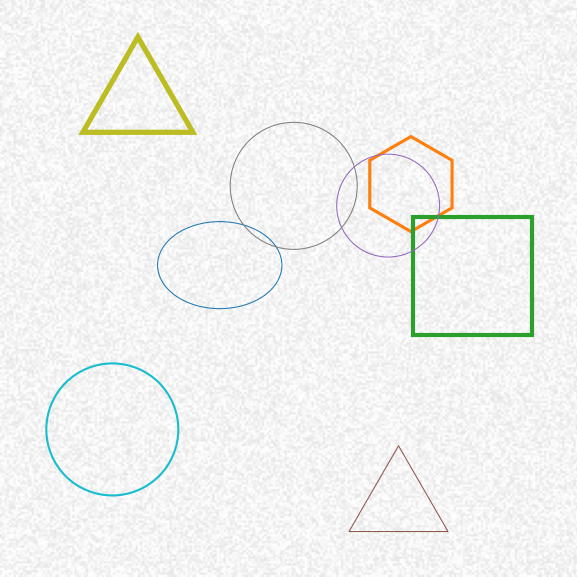[{"shape": "oval", "thickness": 0.5, "radius": 0.54, "center": [0.381, 0.54]}, {"shape": "hexagon", "thickness": 1.5, "radius": 0.41, "center": [0.712, 0.68]}, {"shape": "square", "thickness": 2, "radius": 0.51, "center": [0.818, 0.521]}, {"shape": "circle", "thickness": 0.5, "radius": 0.45, "center": [0.672, 0.643]}, {"shape": "triangle", "thickness": 0.5, "radius": 0.5, "center": [0.69, 0.128]}, {"shape": "circle", "thickness": 0.5, "radius": 0.55, "center": [0.509, 0.677]}, {"shape": "triangle", "thickness": 2.5, "radius": 0.55, "center": [0.239, 0.825]}, {"shape": "circle", "thickness": 1, "radius": 0.57, "center": [0.194, 0.256]}]